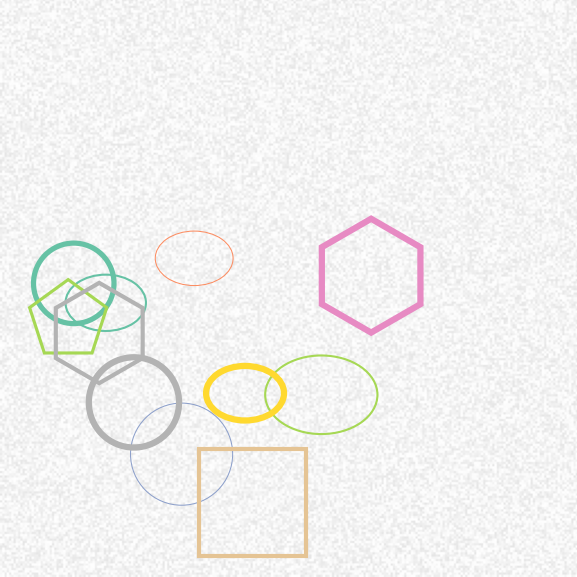[{"shape": "circle", "thickness": 2.5, "radius": 0.35, "center": [0.128, 0.509]}, {"shape": "oval", "thickness": 1, "radius": 0.35, "center": [0.183, 0.475]}, {"shape": "oval", "thickness": 0.5, "radius": 0.34, "center": [0.336, 0.552]}, {"shape": "circle", "thickness": 0.5, "radius": 0.44, "center": [0.314, 0.213]}, {"shape": "hexagon", "thickness": 3, "radius": 0.49, "center": [0.643, 0.522]}, {"shape": "pentagon", "thickness": 1.5, "radius": 0.35, "center": [0.118, 0.445]}, {"shape": "oval", "thickness": 1, "radius": 0.49, "center": [0.556, 0.316]}, {"shape": "oval", "thickness": 3, "radius": 0.34, "center": [0.424, 0.318]}, {"shape": "square", "thickness": 2, "radius": 0.46, "center": [0.437, 0.129]}, {"shape": "circle", "thickness": 3, "radius": 0.39, "center": [0.232, 0.302]}, {"shape": "hexagon", "thickness": 2, "radius": 0.43, "center": [0.172, 0.422]}]